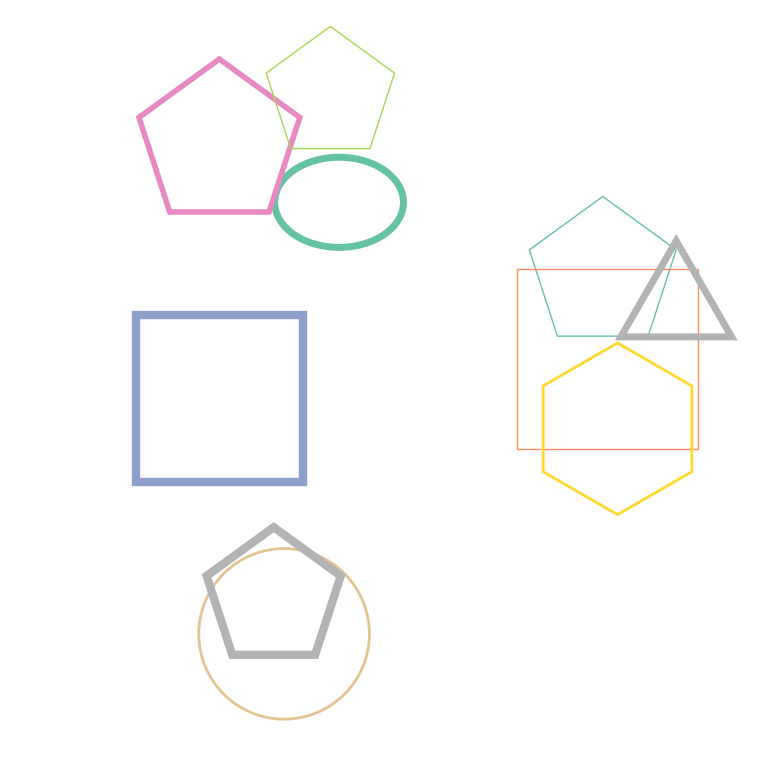[{"shape": "pentagon", "thickness": 0.5, "radius": 0.5, "center": [0.783, 0.645]}, {"shape": "oval", "thickness": 2.5, "radius": 0.42, "center": [0.44, 0.737]}, {"shape": "square", "thickness": 0.5, "radius": 0.59, "center": [0.789, 0.534]}, {"shape": "square", "thickness": 3, "radius": 0.54, "center": [0.285, 0.483]}, {"shape": "pentagon", "thickness": 2, "radius": 0.55, "center": [0.285, 0.814]}, {"shape": "pentagon", "thickness": 0.5, "radius": 0.44, "center": [0.429, 0.878]}, {"shape": "hexagon", "thickness": 1, "radius": 0.56, "center": [0.802, 0.443]}, {"shape": "circle", "thickness": 1, "radius": 0.55, "center": [0.369, 0.177]}, {"shape": "pentagon", "thickness": 3, "radius": 0.46, "center": [0.355, 0.224]}, {"shape": "triangle", "thickness": 2.5, "radius": 0.42, "center": [0.878, 0.604]}]